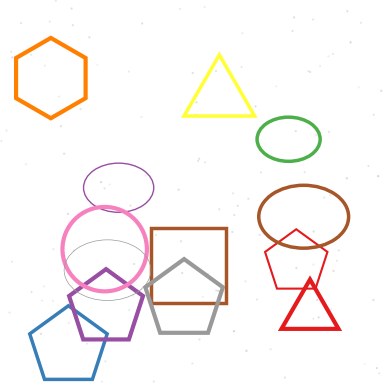[{"shape": "pentagon", "thickness": 1.5, "radius": 0.43, "center": [0.769, 0.319]}, {"shape": "triangle", "thickness": 3, "radius": 0.43, "center": [0.805, 0.189]}, {"shape": "pentagon", "thickness": 2.5, "radius": 0.53, "center": [0.178, 0.1]}, {"shape": "oval", "thickness": 2.5, "radius": 0.41, "center": [0.75, 0.638]}, {"shape": "pentagon", "thickness": 3, "radius": 0.5, "center": [0.275, 0.2]}, {"shape": "oval", "thickness": 1, "radius": 0.46, "center": [0.308, 0.512]}, {"shape": "hexagon", "thickness": 3, "radius": 0.52, "center": [0.132, 0.797]}, {"shape": "triangle", "thickness": 2.5, "radius": 0.53, "center": [0.57, 0.752]}, {"shape": "square", "thickness": 2.5, "radius": 0.49, "center": [0.49, 0.31]}, {"shape": "oval", "thickness": 2.5, "radius": 0.58, "center": [0.789, 0.437]}, {"shape": "circle", "thickness": 3, "radius": 0.55, "center": [0.272, 0.353]}, {"shape": "pentagon", "thickness": 3, "radius": 0.53, "center": [0.478, 0.221]}, {"shape": "oval", "thickness": 0.5, "radius": 0.56, "center": [0.279, 0.298]}]